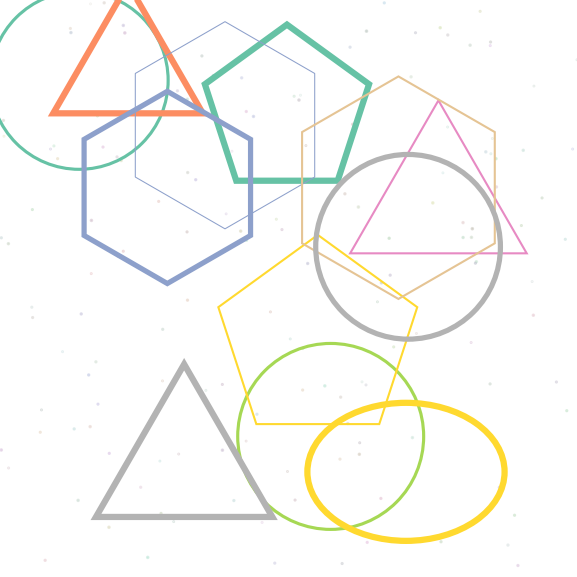[{"shape": "circle", "thickness": 1.5, "radius": 0.77, "center": [0.137, 0.86]}, {"shape": "pentagon", "thickness": 3, "radius": 0.75, "center": [0.497, 0.807]}, {"shape": "triangle", "thickness": 3, "radius": 0.75, "center": [0.222, 0.878]}, {"shape": "hexagon", "thickness": 0.5, "radius": 0.9, "center": [0.39, 0.782]}, {"shape": "hexagon", "thickness": 2.5, "radius": 0.83, "center": [0.29, 0.675]}, {"shape": "triangle", "thickness": 1, "radius": 0.88, "center": [0.759, 0.649]}, {"shape": "circle", "thickness": 1.5, "radius": 0.81, "center": [0.573, 0.243]}, {"shape": "oval", "thickness": 3, "radius": 0.85, "center": [0.703, 0.182]}, {"shape": "pentagon", "thickness": 1, "radius": 0.91, "center": [0.55, 0.411]}, {"shape": "hexagon", "thickness": 1, "radius": 0.96, "center": [0.69, 0.674]}, {"shape": "triangle", "thickness": 3, "radius": 0.88, "center": [0.319, 0.192]}, {"shape": "circle", "thickness": 2.5, "radius": 0.8, "center": [0.707, 0.572]}]